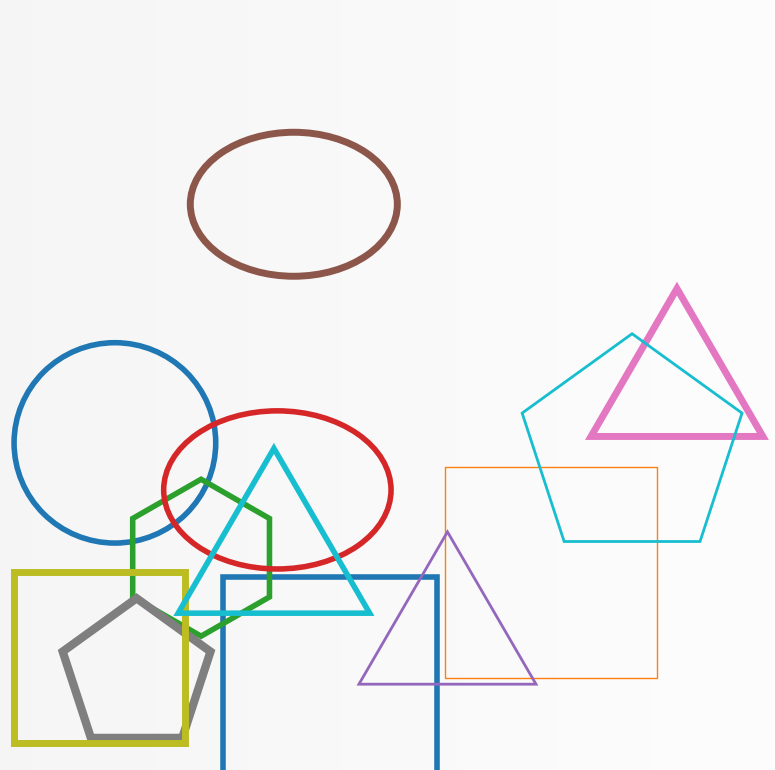[{"shape": "square", "thickness": 2, "radius": 0.69, "center": [0.426, 0.112]}, {"shape": "circle", "thickness": 2, "radius": 0.65, "center": [0.148, 0.425]}, {"shape": "square", "thickness": 0.5, "radius": 0.69, "center": [0.711, 0.257]}, {"shape": "hexagon", "thickness": 2, "radius": 0.51, "center": [0.259, 0.276]}, {"shape": "oval", "thickness": 2, "radius": 0.73, "center": [0.358, 0.364]}, {"shape": "triangle", "thickness": 1, "radius": 0.66, "center": [0.577, 0.177]}, {"shape": "oval", "thickness": 2.5, "radius": 0.67, "center": [0.379, 0.735]}, {"shape": "triangle", "thickness": 2.5, "radius": 0.64, "center": [0.873, 0.497]}, {"shape": "pentagon", "thickness": 3, "radius": 0.5, "center": [0.176, 0.123]}, {"shape": "square", "thickness": 2.5, "radius": 0.55, "center": [0.128, 0.146]}, {"shape": "pentagon", "thickness": 1, "radius": 0.75, "center": [0.816, 0.417]}, {"shape": "triangle", "thickness": 2, "radius": 0.71, "center": [0.353, 0.275]}]